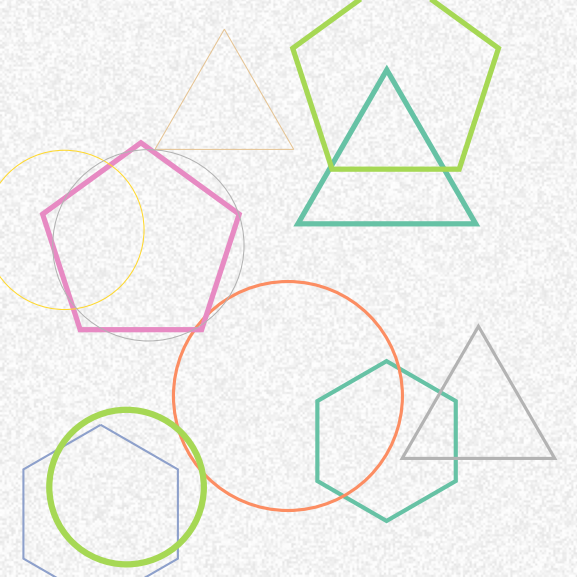[{"shape": "triangle", "thickness": 2.5, "radius": 0.89, "center": [0.67, 0.7]}, {"shape": "hexagon", "thickness": 2, "radius": 0.69, "center": [0.669, 0.235]}, {"shape": "circle", "thickness": 1.5, "radius": 0.99, "center": [0.499, 0.313]}, {"shape": "hexagon", "thickness": 1, "radius": 0.77, "center": [0.174, 0.109]}, {"shape": "pentagon", "thickness": 2.5, "radius": 0.89, "center": [0.244, 0.573]}, {"shape": "pentagon", "thickness": 2.5, "radius": 0.94, "center": [0.685, 0.858]}, {"shape": "circle", "thickness": 3, "radius": 0.67, "center": [0.219, 0.156]}, {"shape": "circle", "thickness": 0.5, "radius": 0.69, "center": [0.112, 0.601]}, {"shape": "triangle", "thickness": 0.5, "radius": 0.69, "center": [0.388, 0.81]}, {"shape": "triangle", "thickness": 1.5, "radius": 0.76, "center": [0.828, 0.282]}, {"shape": "circle", "thickness": 0.5, "radius": 0.83, "center": [0.257, 0.574]}]